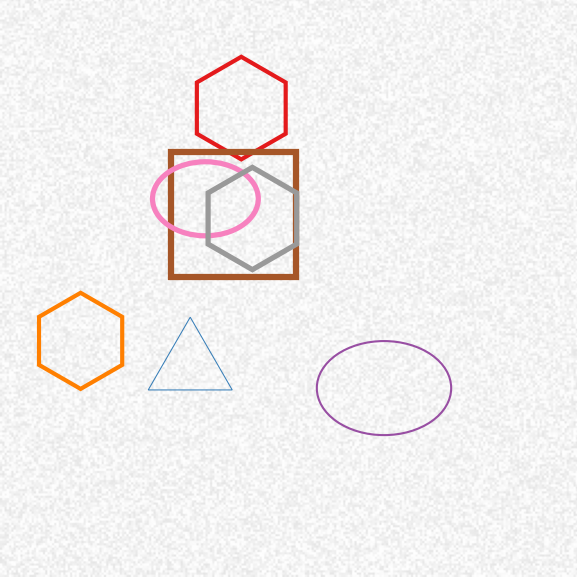[{"shape": "hexagon", "thickness": 2, "radius": 0.44, "center": [0.418, 0.812]}, {"shape": "triangle", "thickness": 0.5, "radius": 0.42, "center": [0.329, 0.366]}, {"shape": "oval", "thickness": 1, "radius": 0.58, "center": [0.665, 0.327]}, {"shape": "hexagon", "thickness": 2, "radius": 0.42, "center": [0.14, 0.409]}, {"shape": "square", "thickness": 3, "radius": 0.54, "center": [0.404, 0.628]}, {"shape": "oval", "thickness": 2.5, "radius": 0.46, "center": [0.356, 0.655]}, {"shape": "hexagon", "thickness": 2.5, "radius": 0.44, "center": [0.437, 0.621]}]